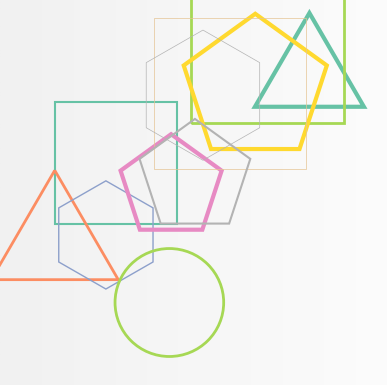[{"shape": "square", "thickness": 1.5, "radius": 0.79, "center": [0.299, 0.576]}, {"shape": "triangle", "thickness": 3, "radius": 0.81, "center": [0.799, 0.804]}, {"shape": "triangle", "thickness": 2, "radius": 0.95, "center": [0.141, 0.368]}, {"shape": "hexagon", "thickness": 1, "radius": 0.7, "center": [0.273, 0.39]}, {"shape": "pentagon", "thickness": 3, "radius": 0.69, "center": [0.442, 0.514]}, {"shape": "square", "thickness": 2, "radius": 0.99, "center": [0.689, 0.877]}, {"shape": "circle", "thickness": 2, "radius": 0.7, "center": [0.437, 0.214]}, {"shape": "pentagon", "thickness": 3, "radius": 0.97, "center": [0.659, 0.77]}, {"shape": "square", "thickness": 0.5, "radius": 0.98, "center": [0.593, 0.758]}, {"shape": "hexagon", "thickness": 0.5, "radius": 0.85, "center": [0.524, 0.753]}, {"shape": "pentagon", "thickness": 1.5, "radius": 0.75, "center": [0.503, 0.541]}]